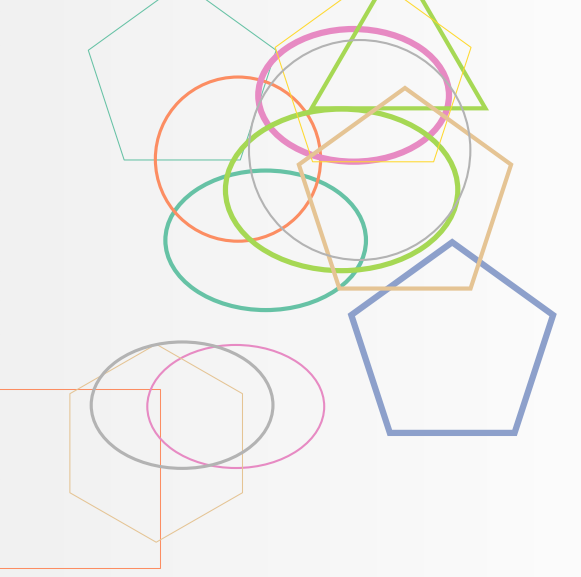[{"shape": "pentagon", "thickness": 0.5, "radius": 0.85, "center": [0.314, 0.86]}, {"shape": "oval", "thickness": 2, "radius": 0.86, "center": [0.457, 0.583]}, {"shape": "circle", "thickness": 1.5, "radius": 0.71, "center": [0.409, 0.724]}, {"shape": "square", "thickness": 0.5, "radius": 0.77, "center": [0.121, 0.171]}, {"shape": "pentagon", "thickness": 3, "radius": 0.91, "center": [0.778, 0.397]}, {"shape": "oval", "thickness": 3, "radius": 0.82, "center": [0.608, 0.834]}, {"shape": "oval", "thickness": 1, "radius": 0.76, "center": [0.406, 0.295]}, {"shape": "triangle", "thickness": 2, "radius": 0.86, "center": [0.686, 0.898]}, {"shape": "oval", "thickness": 2.5, "radius": 1.0, "center": [0.588, 0.67]}, {"shape": "pentagon", "thickness": 0.5, "radius": 0.89, "center": [0.642, 0.862]}, {"shape": "hexagon", "thickness": 0.5, "radius": 0.86, "center": [0.269, 0.232]}, {"shape": "pentagon", "thickness": 2, "radius": 0.96, "center": [0.697, 0.655]}, {"shape": "circle", "thickness": 1, "radius": 0.95, "center": [0.619, 0.739]}, {"shape": "oval", "thickness": 1.5, "radius": 0.78, "center": [0.313, 0.298]}]